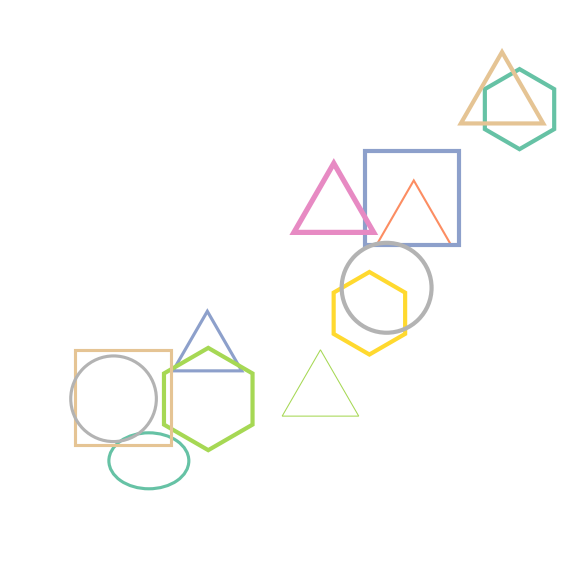[{"shape": "hexagon", "thickness": 2, "radius": 0.35, "center": [0.9, 0.81]}, {"shape": "oval", "thickness": 1.5, "radius": 0.35, "center": [0.258, 0.201]}, {"shape": "triangle", "thickness": 1, "radius": 0.37, "center": [0.717, 0.612]}, {"shape": "triangle", "thickness": 1.5, "radius": 0.34, "center": [0.359, 0.391]}, {"shape": "square", "thickness": 2, "radius": 0.41, "center": [0.714, 0.657]}, {"shape": "triangle", "thickness": 2.5, "radius": 0.4, "center": [0.578, 0.637]}, {"shape": "triangle", "thickness": 0.5, "radius": 0.38, "center": [0.555, 0.317]}, {"shape": "hexagon", "thickness": 2, "radius": 0.44, "center": [0.361, 0.308]}, {"shape": "hexagon", "thickness": 2, "radius": 0.36, "center": [0.64, 0.457]}, {"shape": "triangle", "thickness": 2, "radius": 0.41, "center": [0.869, 0.827]}, {"shape": "square", "thickness": 1.5, "radius": 0.41, "center": [0.213, 0.311]}, {"shape": "circle", "thickness": 1.5, "radius": 0.37, "center": [0.197, 0.309]}, {"shape": "circle", "thickness": 2, "radius": 0.39, "center": [0.669, 0.501]}]